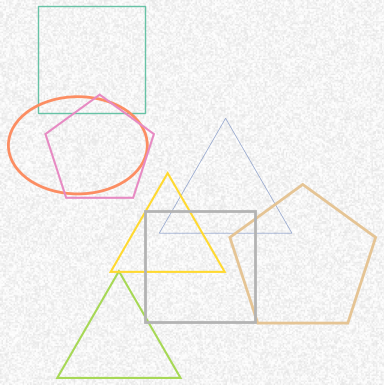[{"shape": "square", "thickness": 1, "radius": 0.7, "center": [0.238, 0.845]}, {"shape": "oval", "thickness": 2, "radius": 0.9, "center": [0.202, 0.623]}, {"shape": "triangle", "thickness": 0.5, "radius": 0.99, "center": [0.586, 0.494]}, {"shape": "pentagon", "thickness": 1.5, "radius": 0.74, "center": [0.259, 0.606]}, {"shape": "triangle", "thickness": 1.5, "radius": 0.92, "center": [0.309, 0.111]}, {"shape": "triangle", "thickness": 1.5, "radius": 0.86, "center": [0.436, 0.379]}, {"shape": "pentagon", "thickness": 2, "radius": 1.0, "center": [0.786, 0.322]}, {"shape": "square", "thickness": 2, "radius": 0.72, "center": [0.519, 0.307]}]